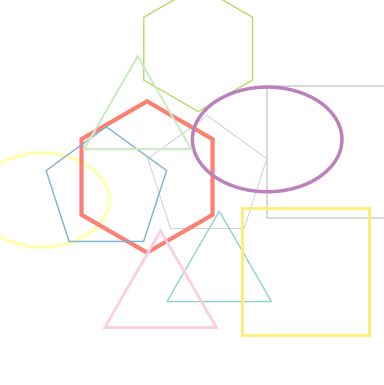[{"shape": "triangle", "thickness": 1, "radius": 0.78, "center": [0.57, 0.295]}, {"shape": "oval", "thickness": 2.5, "radius": 0.87, "center": [0.109, 0.48]}, {"shape": "pentagon", "thickness": 0.5, "radius": 0.81, "center": [0.538, 0.538]}, {"shape": "hexagon", "thickness": 3, "radius": 0.98, "center": [0.382, 0.54]}, {"shape": "pentagon", "thickness": 1, "radius": 0.82, "center": [0.276, 0.506]}, {"shape": "hexagon", "thickness": 1, "radius": 0.82, "center": [0.515, 0.874]}, {"shape": "triangle", "thickness": 2, "radius": 0.84, "center": [0.417, 0.233]}, {"shape": "square", "thickness": 1.5, "radius": 0.86, "center": [0.866, 0.606]}, {"shape": "oval", "thickness": 2.5, "radius": 0.97, "center": [0.694, 0.638]}, {"shape": "triangle", "thickness": 1.5, "radius": 0.8, "center": [0.358, 0.693]}, {"shape": "square", "thickness": 2, "radius": 0.82, "center": [0.794, 0.295]}]